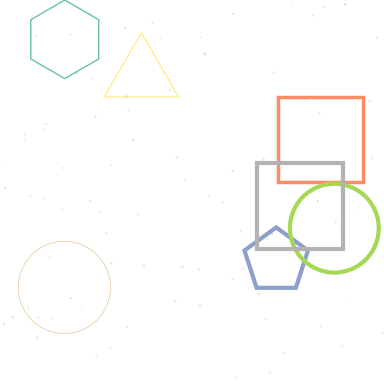[{"shape": "hexagon", "thickness": 1, "radius": 0.51, "center": [0.168, 0.898]}, {"shape": "square", "thickness": 2.5, "radius": 0.55, "center": [0.832, 0.638]}, {"shape": "pentagon", "thickness": 3, "radius": 0.43, "center": [0.717, 0.323]}, {"shape": "circle", "thickness": 3, "radius": 0.58, "center": [0.868, 0.407]}, {"shape": "triangle", "thickness": 0.5, "radius": 0.56, "center": [0.367, 0.804]}, {"shape": "circle", "thickness": 0.5, "radius": 0.6, "center": [0.167, 0.253]}, {"shape": "square", "thickness": 3, "radius": 0.56, "center": [0.779, 0.465]}]